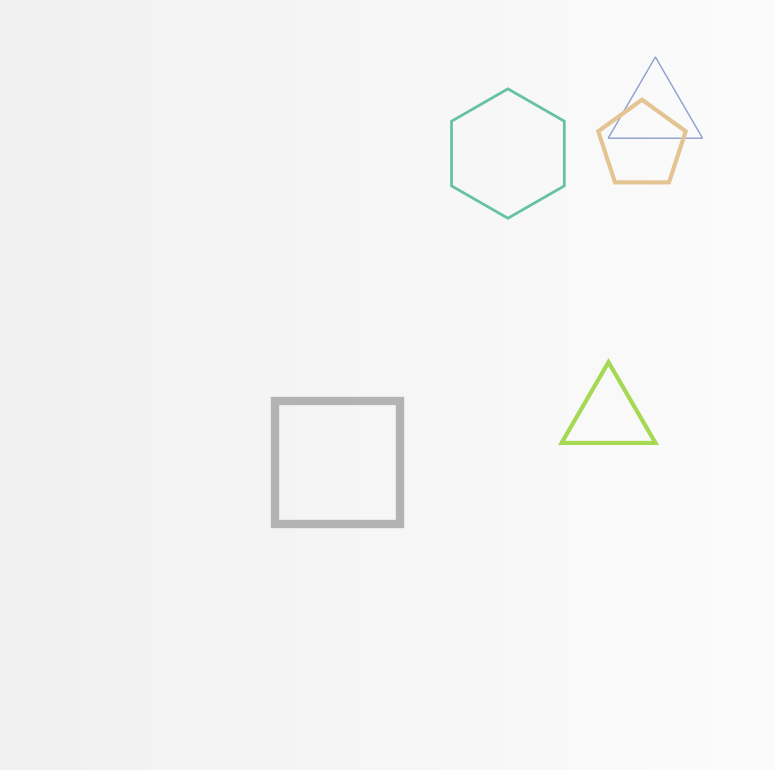[{"shape": "hexagon", "thickness": 1, "radius": 0.42, "center": [0.655, 0.801]}, {"shape": "triangle", "thickness": 0.5, "radius": 0.35, "center": [0.846, 0.856]}, {"shape": "triangle", "thickness": 1.5, "radius": 0.35, "center": [0.785, 0.46]}, {"shape": "pentagon", "thickness": 1.5, "radius": 0.3, "center": [0.828, 0.811]}, {"shape": "square", "thickness": 3, "radius": 0.4, "center": [0.436, 0.399]}]